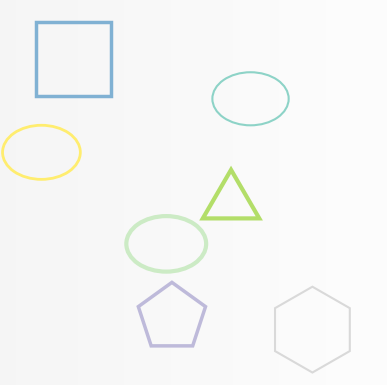[{"shape": "oval", "thickness": 1.5, "radius": 0.49, "center": [0.647, 0.743]}, {"shape": "pentagon", "thickness": 2.5, "radius": 0.46, "center": [0.444, 0.175]}, {"shape": "square", "thickness": 2.5, "radius": 0.48, "center": [0.191, 0.847]}, {"shape": "triangle", "thickness": 3, "radius": 0.42, "center": [0.596, 0.475]}, {"shape": "hexagon", "thickness": 1.5, "radius": 0.56, "center": [0.806, 0.144]}, {"shape": "oval", "thickness": 3, "radius": 0.52, "center": [0.429, 0.367]}, {"shape": "oval", "thickness": 2, "radius": 0.5, "center": [0.107, 0.604]}]